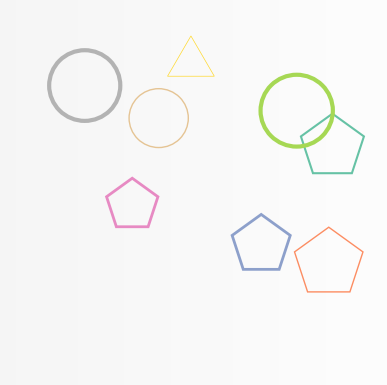[{"shape": "pentagon", "thickness": 1.5, "radius": 0.43, "center": [0.858, 0.619]}, {"shape": "pentagon", "thickness": 1, "radius": 0.46, "center": [0.848, 0.317]}, {"shape": "pentagon", "thickness": 2, "radius": 0.39, "center": [0.674, 0.364]}, {"shape": "pentagon", "thickness": 2, "radius": 0.35, "center": [0.341, 0.467]}, {"shape": "circle", "thickness": 3, "radius": 0.47, "center": [0.766, 0.713]}, {"shape": "triangle", "thickness": 0.5, "radius": 0.35, "center": [0.493, 0.837]}, {"shape": "circle", "thickness": 1, "radius": 0.38, "center": [0.41, 0.693]}, {"shape": "circle", "thickness": 3, "radius": 0.46, "center": [0.219, 0.778]}]